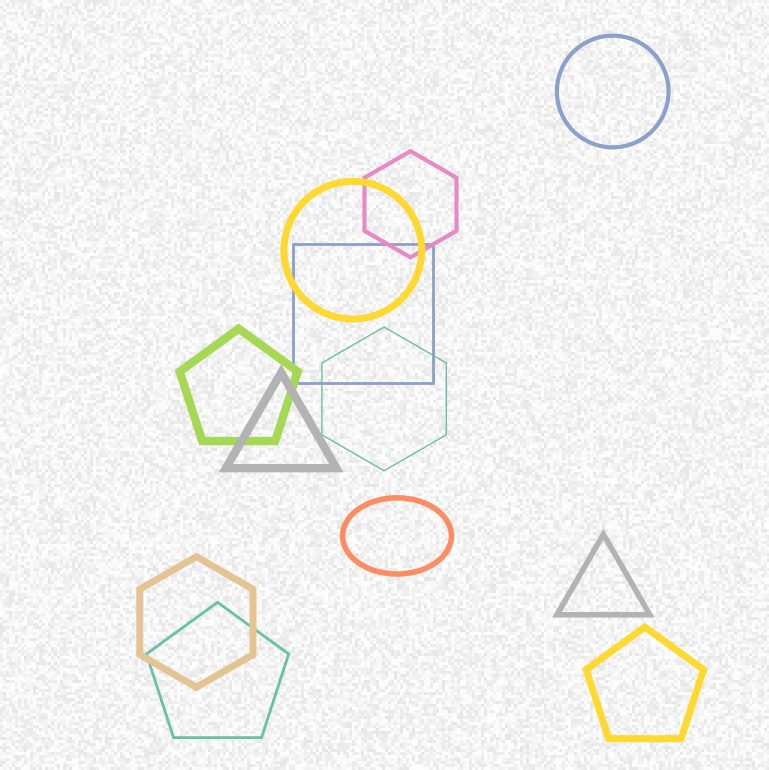[{"shape": "pentagon", "thickness": 1, "radius": 0.49, "center": [0.283, 0.121]}, {"shape": "hexagon", "thickness": 0.5, "radius": 0.47, "center": [0.499, 0.482]}, {"shape": "oval", "thickness": 2, "radius": 0.35, "center": [0.516, 0.304]}, {"shape": "circle", "thickness": 1.5, "radius": 0.36, "center": [0.796, 0.881]}, {"shape": "square", "thickness": 1, "radius": 0.45, "center": [0.471, 0.593]}, {"shape": "hexagon", "thickness": 1.5, "radius": 0.34, "center": [0.533, 0.735]}, {"shape": "pentagon", "thickness": 3, "radius": 0.4, "center": [0.31, 0.492]}, {"shape": "circle", "thickness": 2.5, "radius": 0.45, "center": [0.458, 0.675]}, {"shape": "pentagon", "thickness": 2.5, "radius": 0.4, "center": [0.837, 0.106]}, {"shape": "hexagon", "thickness": 2.5, "radius": 0.42, "center": [0.255, 0.192]}, {"shape": "triangle", "thickness": 3, "radius": 0.41, "center": [0.365, 0.433]}, {"shape": "triangle", "thickness": 2, "radius": 0.35, "center": [0.784, 0.236]}]